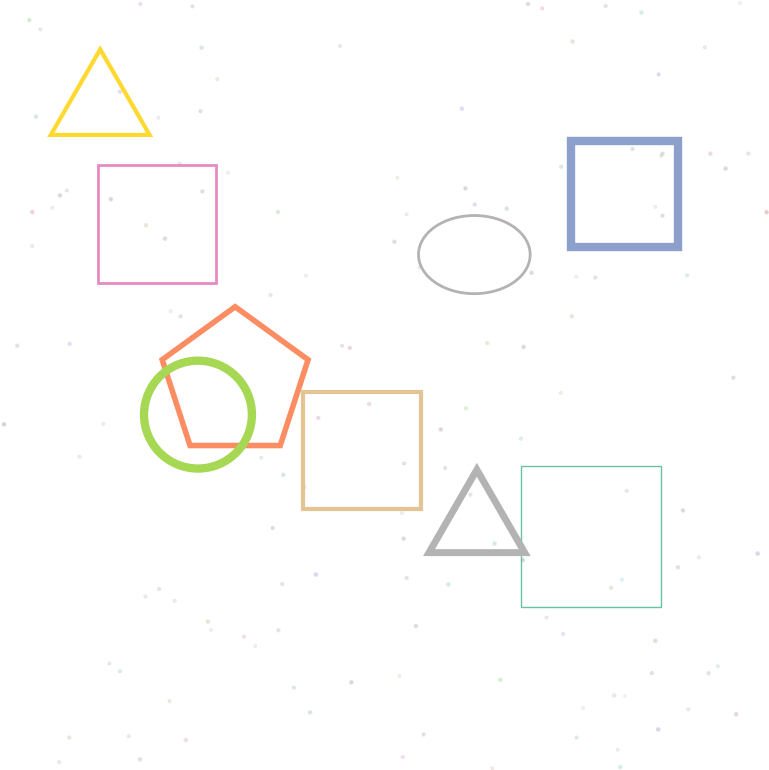[{"shape": "square", "thickness": 0.5, "radius": 0.46, "center": [0.767, 0.303]}, {"shape": "pentagon", "thickness": 2, "radius": 0.5, "center": [0.305, 0.502]}, {"shape": "square", "thickness": 3, "radius": 0.35, "center": [0.811, 0.748]}, {"shape": "square", "thickness": 1, "radius": 0.38, "center": [0.204, 0.71]}, {"shape": "circle", "thickness": 3, "radius": 0.35, "center": [0.257, 0.462]}, {"shape": "triangle", "thickness": 1.5, "radius": 0.37, "center": [0.13, 0.862]}, {"shape": "square", "thickness": 1.5, "radius": 0.38, "center": [0.47, 0.415]}, {"shape": "oval", "thickness": 1, "radius": 0.36, "center": [0.616, 0.669]}, {"shape": "triangle", "thickness": 2.5, "radius": 0.36, "center": [0.619, 0.318]}]